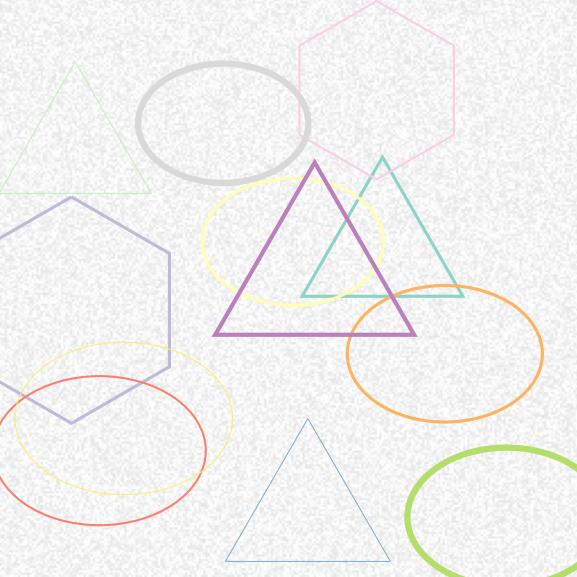[{"shape": "triangle", "thickness": 1.5, "radius": 0.8, "center": [0.662, 0.566]}, {"shape": "oval", "thickness": 1.5, "radius": 0.79, "center": [0.507, 0.58]}, {"shape": "hexagon", "thickness": 1.5, "radius": 0.98, "center": [0.124, 0.462]}, {"shape": "oval", "thickness": 1, "radius": 0.92, "center": [0.172, 0.219]}, {"shape": "triangle", "thickness": 0.5, "radius": 0.82, "center": [0.533, 0.109]}, {"shape": "oval", "thickness": 1.5, "radius": 0.84, "center": [0.77, 0.387]}, {"shape": "oval", "thickness": 3, "radius": 0.86, "center": [0.877, 0.104]}, {"shape": "hexagon", "thickness": 1, "radius": 0.77, "center": [0.652, 0.843]}, {"shape": "oval", "thickness": 3, "radius": 0.74, "center": [0.386, 0.786]}, {"shape": "triangle", "thickness": 2, "radius": 0.99, "center": [0.545, 0.519]}, {"shape": "triangle", "thickness": 0.5, "radius": 0.76, "center": [0.13, 0.74]}, {"shape": "oval", "thickness": 0.5, "radius": 0.94, "center": [0.214, 0.275]}]